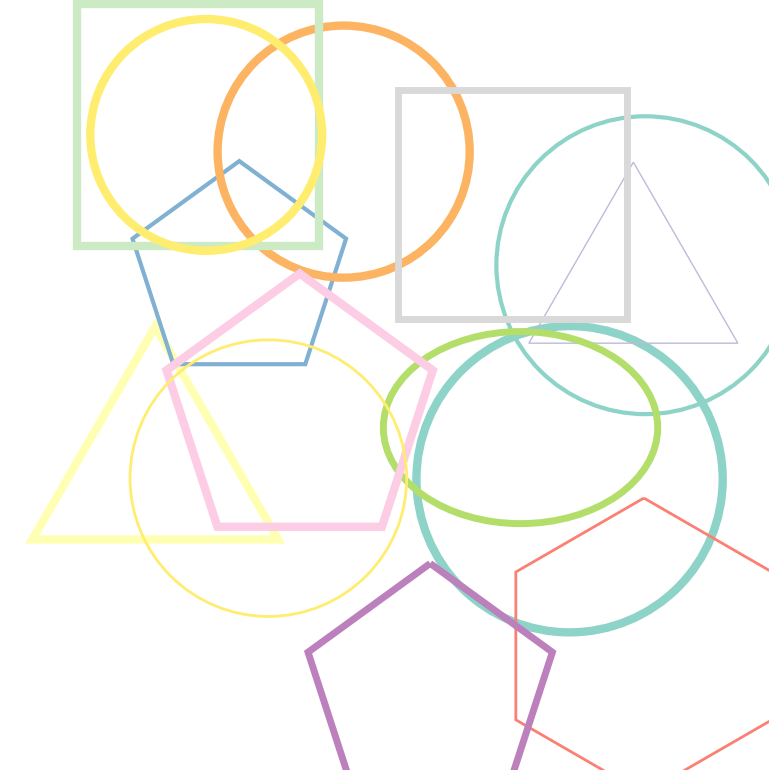[{"shape": "circle", "thickness": 3, "radius": 0.99, "center": [0.74, 0.378]}, {"shape": "circle", "thickness": 1.5, "radius": 0.97, "center": [0.838, 0.656]}, {"shape": "triangle", "thickness": 3, "radius": 0.92, "center": [0.202, 0.392]}, {"shape": "triangle", "thickness": 0.5, "radius": 0.78, "center": [0.823, 0.633]}, {"shape": "hexagon", "thickness": 1, "radius": 0.96, "center": [0.836, 0.161]}, {"shape": "pentagon", "thickness": 1.5, "radius": 0.73, "center": [0.311, 0.645]}, {"shape": "circle", "thickness": 3, "radius": 0.82, "center": [0.446, 0.803]}, {"shape": "oval", "thickness": 2.5, "radius": 0.89, "center": [0.676, 0.445]}, {"shape": "pentagon", "thickness": 3, "radius": 0.91, "center": [0.389, 0.463]}, {"shape": "square", "thickness": 2.5, "radius": 0.74, "center": [0.665, 0.734]}, {"shape": "pentagon", "thickness": 2.5, "radius": 0.83, "center": [0.559, 0.101]}, {"shape": "square", "thickness": 3, "radius": 0.79, "center": [0.257, 0.837]}, {"shape": "circle", "thickness": 1, "radius": 0.9, "center": [0.349, 0.379]}, {"shape": "circle", "thickness": 3, "radius": 0.75, "center": [0.268, 0.825]}]